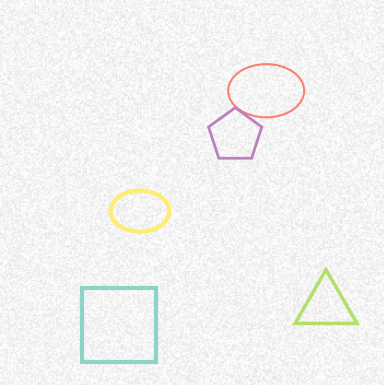[{"shape": "square", "thickness": 3, "radius": 0.48, "center": [0.31, 0.155]}, {"shape": "oval", "thickness": 1.5, "radius": 0.49, "center": [0.691, 0.764]}, {"shape": "triangle", "thickness": 2.5, "radius": 0.46, "center": [0.847, 0.206]}, {"shape": "pentagon", "thickness": 2, "radius": 0.36, "center": [0.611, 0.648]}, {"shape": "oval", "thickness": 3, "radius": 0.38, "center": [0.364, 0.452]}]